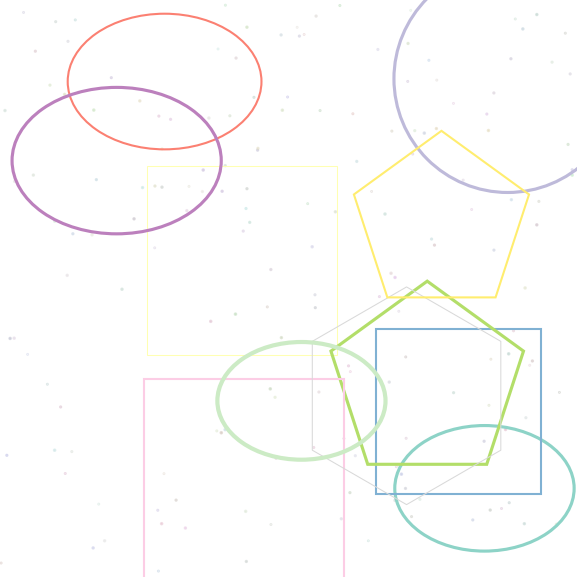[{"shape": "oval", "thickness": 1.5, "radius": 0.78, "center": [0.839, 0.154]}, {"shape": "square", "thickness": 0.5, "radius": 0.82, "center": [0.419, 0.548]}, {"shape": "circle", "thickness": 1.5, "radius": 0.98, "center": [0.879, 0.863]}, {"shape": "oval", "thickness": 1, "radius": 0.84, "center": [0.285, 0.858]}, {"shape": "square", "thickness": 1, "radius": 0.72, "center": [0.793, 0.286]}, {"shape": "pentagon", "thickness": 1.5, "radius": 0.88, "center": [0.74, 0.337]}, {"shape": "square", "thickness": 1, "radius": 0.87, "center": [0.422, 0.17]}, {"shape": "hexagon", "thickness": 0.5, "radius": 0.94, "center": [0.704, 0.314]}, {"shape": "oval", "thickness": 1.5, "radius": 0.91, "center": [0.202, 0.721]}, {"shape": "oval", "thickness": 2, "radius": 0.73, "center": [0.522, 0.305]}, {"shape": "pentagon", "thickness": 1, "radius": 0.8, "center": [0.764, 0.613]}]